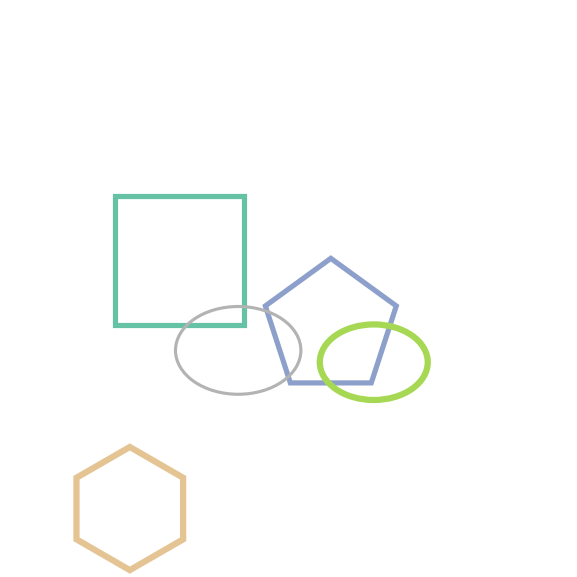[{"shape": "square", "thickness": 2.5, "radius": 0.56, "center": [0.31, 0.547]}, {"shape": "pentagon", "thickness": 2.5, "radius": 0.6, "center": [0.573, 0.433]}, {"shape": "oval", "thickness": 3, "radius": 0.47, "center": [0.647, 0.372]}, {"shape": "hexagon", "thickness": 3, "radius": 0.53, "center": [0.225, 0.119]}, {"shape": "oval", "thickness": 1.5, "radius": 0.54, "center": [0.412, 0.392]}]